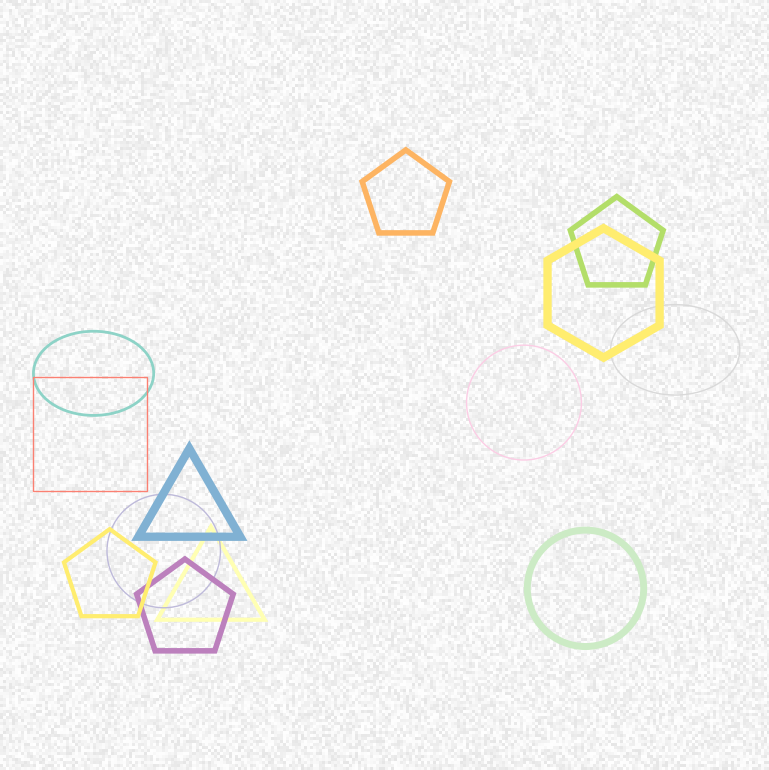[{"shape": "oval", "thickness": 1, "radius": 0.39, "center": [0.122, 0.515]}, {"shape": "triangle", "thickness": 1.5, "radius": 0.4, "center": [0.274, 0.235]}, {"shape": "circle", "thickness": 0.5, "radius": 0.37, "center": [0.213, 0.284]}, {"shape": "square", "thickness": 0.5, "radius": 0.37, "center": [0.117, 0.437]}, {"shape": "triangle", "thickness": 3, "radius": 0.38, "center": [0.246, 0.341]}, {"shape": "pentagon", "thickness": 2, "radius": 0.3, "center": [0.527, 0.746]}, {"shape": "pentagon", "thickness": 2, "radius": 0.32, "center": [0.801, 0.681]}, {"shape": "circle", "thickness": 0.5, "radius": 0.37, "center": [0.68, 0.477]}, {"shape": "oval", "thickness": 0.5, "radius": 0.42, "center": [0.877, 0.546]}, {"shape": "pentagon", "thickness": 2, "radius": 0.33, "center": [0.24, 0.208]}, {"shape": "circle", "thickness": 2.5, "radius": 0.38, "center": [0.76, 0.236]}, {"shape": "hexagon", "thickness": 3, "radius": 0.42, "center": [0.784, 0.62]}, {"shape": "pentagon", "thickness": 1.5, "radius": 0.31, "center": [0.143, 0.25]}]